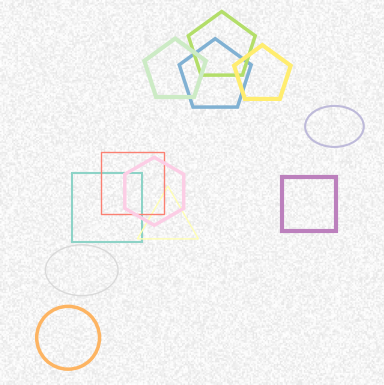[{"shape": "square", "thickness": 1.5, "radius": 0.45, "center": [0.278, 0.461]}, {"shape": "triangle", "thickness": 1, "radius": 0.46, "center": [0.436, 0.425]}, {"shape": "oval", "thickness": 1.5, "radius": 0.38, "center": [0.869, 0.672]}, {"shape": "square", "thickness": 1, "radius": 0.41, "center": [0.344, 0.525]}, {"shape": "pentagon", "thickness": 2.5, "radius": 0.49, "center": [0.559, 0.801]}, {"shape": "circle", "thickness": 2.5, "radius": 0.41, "center": [0.177, 0.123]}, {"shape": "pentagon", "thickness": 2.5, "radius": 0.46, "center": [0.576, 0.879]}, {"shape": "hexagon", "thickness": 2.5, "radius": 0.44, "center": [0.401, 0.503]}, {"shape": "oval", "thickness": 1, "radius": 0.47, "center": [0.212, 0.298]}, {"shape": "square", "thickness": 3, "radius": 0.35, "center": [0.802, 0.471]}, {"shape": "pentagon", "thickness": 3, "radius": 0.42, "center": [0.455, 0.816]}, {"shape": "pentagon", "thickness": 3, "radius": 0.39, "center": [0.681, 0.806]}]